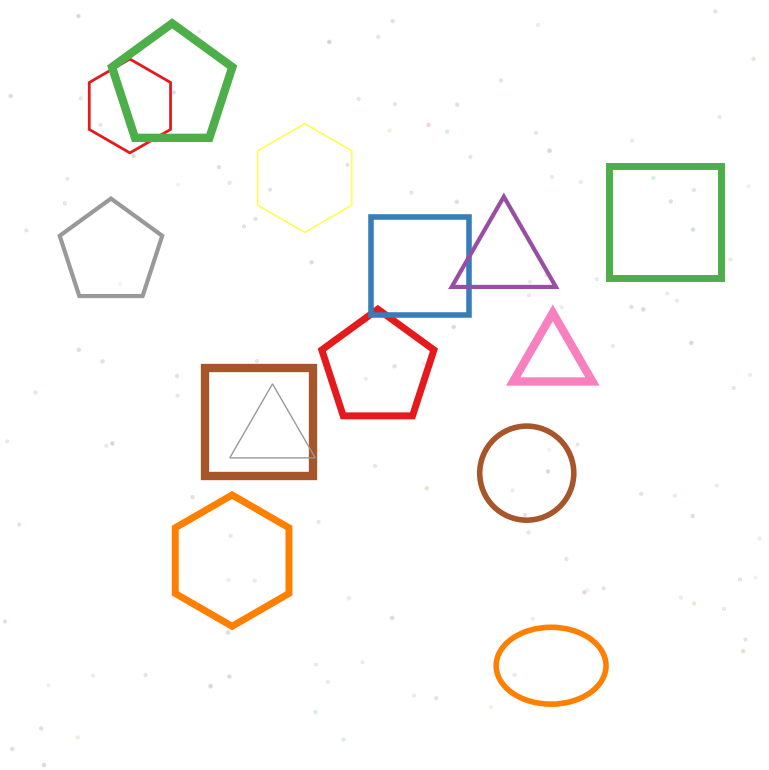[{"shape": "pentagon", "thickness": 2.5, "radius": 0.38, "center": [0.491, 0.522]}, {"shape": "hexagon", "thickness": 1, "radius": 0.3, "center": [0.169, 0.862]}, {"shape": "square", "thickness": 2, "radius": 0.32, "center": [0.545, 0.654]}, {"shape": "pentagon", "thickness": 3, "radius": 0.41, "center": [0.224, 0.887]}, {"shape": "square", "thickness": 2.5, "radius": 0.37, "center": [0.864, 0.712]}, {"shape": "triangle", "thickness": 1.5, "radius": 0.39, "center": [0.654, 0.666]}, {"shape": "hexagon", "thickness": 2.5, "radius": 0.43, "center": [0.301, 0.272]}, {"shape": "oval", "thickness": 2, "radius": 0.36, "center": [0.716, 0.135]}, {"shape": "hexagon", "thickness": 0.5, "radius": 0.35, "center": [0.396, 0.769]}, {"shape": "square", "thickness": 3, "radius": 0.35, "center": [0.336, 0.452]}, {"shape": "circle", "thickness": 2, "radius": 0.31, "center": [0.684, 0.386]}, {"shape": "triangle", "thickness": 3, "radius": 0.3, "center": [0.718, 0.534]}, {"shape": "pentagon", "thickness": 1.5, "radius": 0.35, "center": [0.144, 0.672]}, {"shape": "triangle", "thickness": 0.5, "radius": 0.32, "center": [0.354, 0.437]}]